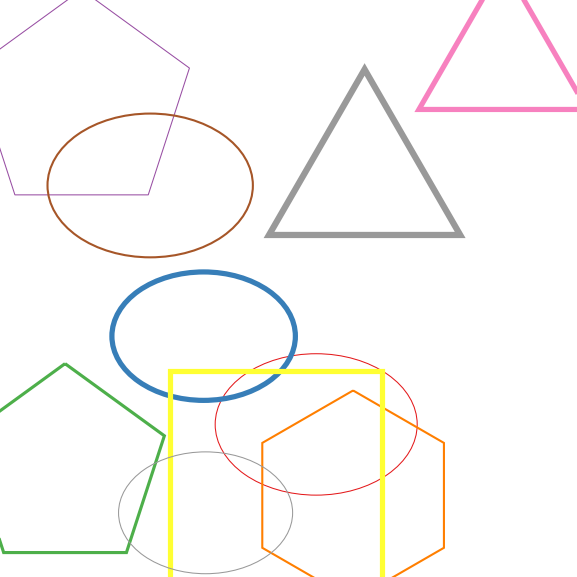[{"shape": "oval", "thickness": 0.5, "radius": 0.87, "center": [0.548, 0.264]}, {"shape": "oval", "thickness": 2.5, "radius": 0.79, "center": [0.353, 0.417]}, {"shape": "pentagon", "thickness": 1.5, "radius": 0.9, "center": [0.113, 0.189]}, {"shape": "pentagon", "thickness": 0.5, "radius": 0.98, "center": [0.141, 0.821]}, {"shape": "hexagon", "thickness": 1, "radius": 0.91, "center": [0.611, 0.141]}, {"shape": "square", "thickness": 2.5, "radius": 0.92, "center": [0.478, 0.174]}, {"shape": "oval", "thickness": 1, "radius": 0.89, "center": [0.26, 0.678]}, {"shape": "triangle", "thickness": 2.5, "radius": 0.84, "center": [0.871, 0.894]}, {"shape": "oval", "thickness": 0.5, "radius": 0.75, "center": [0.356, 0.111]}, {"shape": "triangle", "thickness": 3, "radius": 0.96, "center": [0.631, 0.688]}]